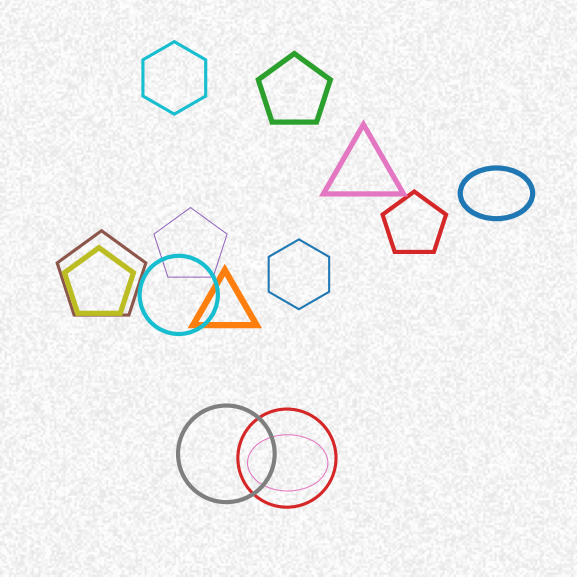[{"shape": "oval", "thickness": 2.5, "radius": 0.31, "center": [0.86, 0.664]}, {"shape": "hexagon", "thickness": 1, "radius": 0.3, "center": [0.518, 0.524]}, {"shape": "triangle", "thickness": 3, "radius": 0.32, "center": [0.389, 0.468]}, {"shape": "pentagon", "thickness": 2.5, "radius": 0.33, "center": [0.51, 0.841]}, {"shape": "circle", "thickness": 1.5, "radius": 0.42, "center": [0.497, 0.206]}, {"shape": "pentagon", "thickness": 2, "radius": 0.29, "center": [0.717, 0.61]}, {"shape": "pentagon", "thickness": 0.5, "radius": 0.33, "center": [0.33, 0.573]}, {"shape": "pentagon", "thickness": 1.5, "radius": 0.4, "center": [0.176, 0.519]}, {"shape": "triangle", "thickness": 2.5, "radius": 0.4, "center": [0.629, 0.703]}, {"shape": "oval", "thickness": 0.5, "radius": 0.35, "center": [0.498, 0.198]}, {"shape": "circle", "thickness": 2, "radius": 0.42, "center": [0.392, 0.213]}, {"shape": "pentagon", "thickness": 2.5, "radius": 0.31, "center": [0.171, 0.507]}, {"shape": "circle", "thickness": 2, "radius": 0.34, "center": [0.31, 0.488]}, {"shape": "hexagon", "thickness": 1.5, "radius": 0.31, "center": [0.302, 0.864]}]